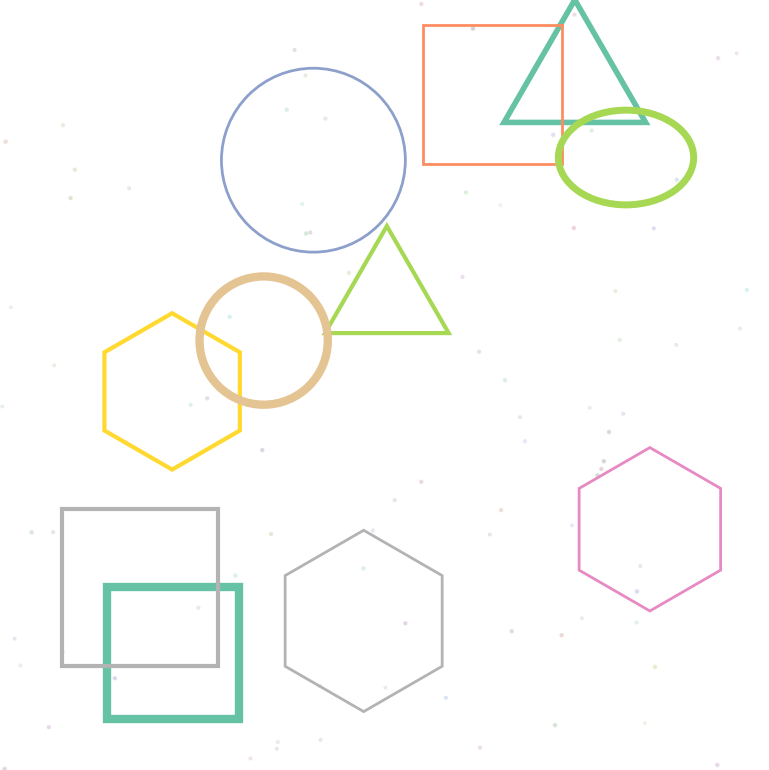[{"shape": "square", "thickness": 3, "radius": 0.43, "center": [0.224, 0.152]}, {"shape": "triangle", "thickness": 2, "radius": 0.53, "center": [0.747, 0.894]}, {"shape": "square", "thickness": 1, "radius": 0.45, "center": [0.64, 0.877]}, {"shape": "circle", "thickness": 1, "radius": 0.6, "center": [0.407, 0.792]}, {"shape": "hexagon", "thickness": 1, "radius": 0.53, "center": [0.844, 0.313]}, {"shape": "oval", "thickness": 2.5, "radius": 0.44, "center": [0.813, 0.795]}, {"shape": "triangle", "thickness": 1.5, "radius": 0.46, "center": [0.502, 0.614]}, {"shape": "hexagon", "thickness": 1.5, "radius": 0.51, "center": [0.224, 0.492]}, {"shape": "circle", "thickness": 3, "radius": 0.42, "center": [0.342, 0.558]}, {"shape": "hexagon", "thickness": 1, "radius": 0.59, "center": [0.472, 0.194]}, {"shape": "square", "thickness": 1.5, "radius": 0.51, "center": [0.182, 0.237]}]